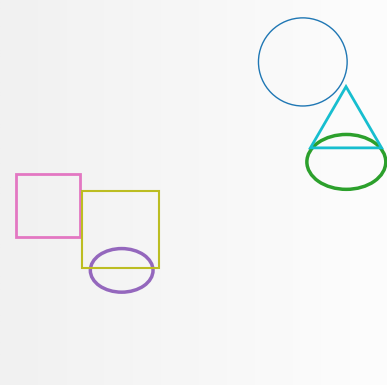[{"shape": "circle", "thickness": 1, "radius": 0.57, "center": [0.781, 0.839]}, {"shape": "oval", "thickness": 2.5, "radius": 0.51, "center": [0.894, 0.579]}, {"shape": "oval", "thickness": 2.5, "radius": 0.4, "center": [0.314, 0.298]}, {"shape": "square", "thickness": 2, "radius": 0.41, "center": [0.124, 0.465]}, {"shape": "square", "thickness": 1.5, "radius": 0.5, "center": [0.311, 0.403]}, {"shape": "triangle", "thickness": 2, "radius": 0.53, "center": [0.893, 0.669]}]